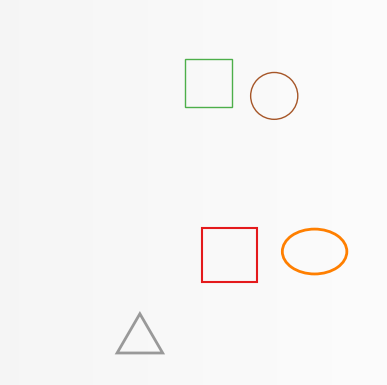[{"shape": "square", "thickness": 1.5, "radius": 0.35, "center": [0.592, 0.337]}, {"shape": "square", "thickness": 1, "radius": 0.31, "center": [0.538, 0.784]}, {"shape": "oval", "thickness": 2, "radius": 0.42, "center": [0.812, 0.347]}, {"shape": "circle", "thickness": 1, "radius": 0.3, "center": [0.708, 0.751]}, {"shape": "triangle", "thickness": 2, "radius": 0.34, "center": [0.361, 0.117]}]